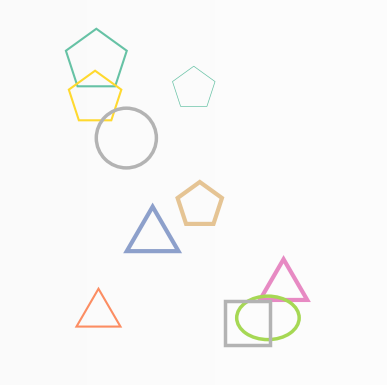[{"shape": "pentagon", "thickness": 0.5, "radius": 0.29, "center": [0.5, 0.77]}, {"shape": "pentagon", "thickness": 1.5, "radius": 0.41, "center": [0.249, 0.843]}, {"shape": "triangle", "thickness": 1.5, "radius": 0.33, "center": [0.254, 0.184]}, {"shape": "triangle", "thickness": 3, "radius": 0.38, "center": [0.394, 0.386]}, {"shape": "triangle", "thickness": 3, "radius": 0.35, "center": [0.732, 0.256]}, {"shape": "oval", "thickness": 2.5, "radius": 0.4, "center": [0.691, 0.174]}, {"shape": "pentagon", "thickness": 1.5, "radius": 0.36, "center": [0.245, 0.745]}, {"shape": "pentagon", "thickness": 3, "radius": 0.3, "center": [0.516, 0.467]}, {"shape": "circle", "thickness": 2.5, "radius": 0.39, "center": [0.326, 0.641]}, {"shape": "square", "thickness": 2.5, "radius": 0.29, "center": [0.639, 0.161]}]